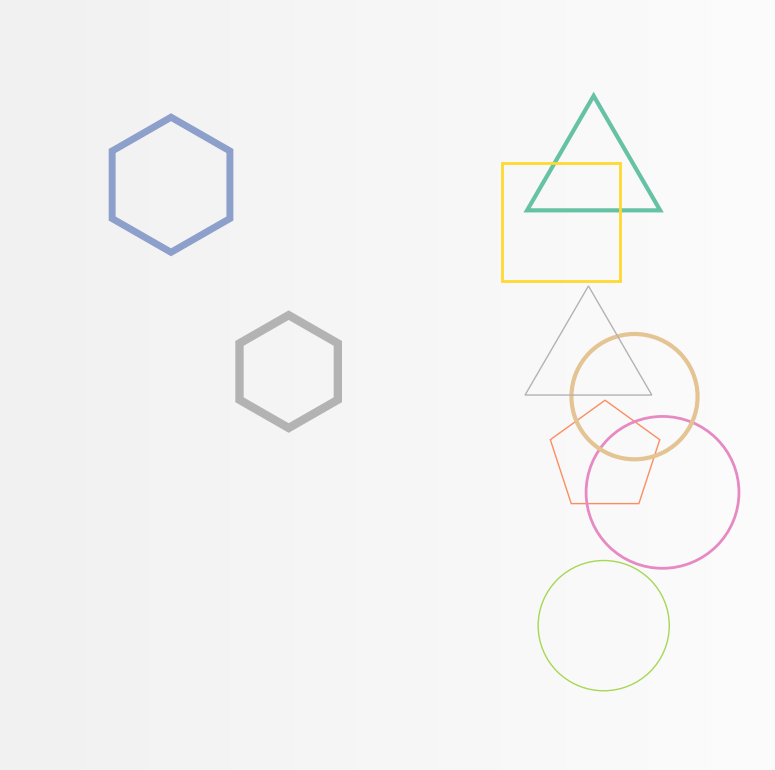[{"shape": "triangle", "thickness": 1.5, "radius": 0.5, "center": [0.766, 0.776]}, {"shape": "pentagon", "thickness": 0.5, "radius": 0.37, "center": [0.781, 0.406]}, {"shape": "hexagon", "thickness": 2.5, "radius": 0.44, "center": [0.221, 0.76]}, {"shape": "circle", "thickness": 1, "radius": 0.49, "center": [0.855, 0.361]}, {"shape": "circle", "thickness": 0.5, "radius": 0.42, "center": [0.779, 0.187]}, {"shape": "square", "thickness": 1, "radius": 0.38, "center": [0.724, 0.712]}, {"shape": "circle", "thickness": 1.5, "radius": 0.41, "center": [0.819, 0.485]}, {"shape": "hexagon", "thickness": 3, "radius": 0.37, "center": [0.372, 0.517]}, {"shape": "triangle", "thickness": 0.5, "radius": 0.47, "center": [0.759, 0.534]}]